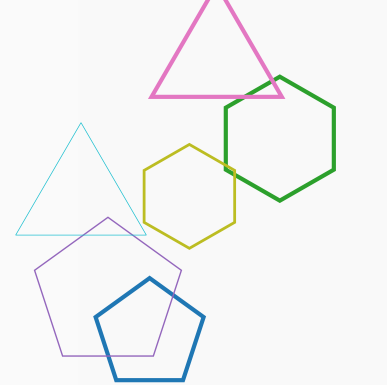[{"shape": "pentagon", "thickness": 3, "radius": 0.73, "center": [0.386, 0.131]}, {"shape": "hexagon", "thickness": 3, "radius": 0.8, "center": [0.722, 0.64]}, {"shape": "pentagon", "thickness": 1, "radius": 1.0, "center": [0.279, 0.236]}, {"shape": "triangle", "thickness": 3, "radius": 0.97, "center": [0.559, 0.845]}, {"shape": "hexagon", "thickness": 2, "radius": 0.67, "center": [0.489, 0.49]}, {"shape": "triangle", "thickness": 0.5, "radius": 0.97, "center": [0.209, 0.487]}]